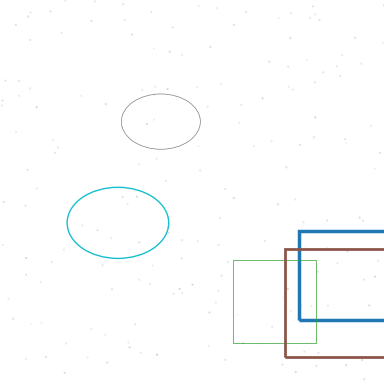[{"shape": "square", "thickness": 2.5, "radius": 0.58, "center": [0.891, 0.283]}, {"shape": "square", "thickness": 0.5, "radius": 0.54, "center": [0.714, 0.217]}, {"shape": "square", "thickness": 2, "radius": 0.7, "center": [0.882, 0.213]}, {"shape": "oval", "thickness": 0.5, "radius": 0.51, "center": [0.418, 0.684]}, {"shape": "oval", "thickness": 1, "radius": 0.66, "center": [0.306, 0.421]}]